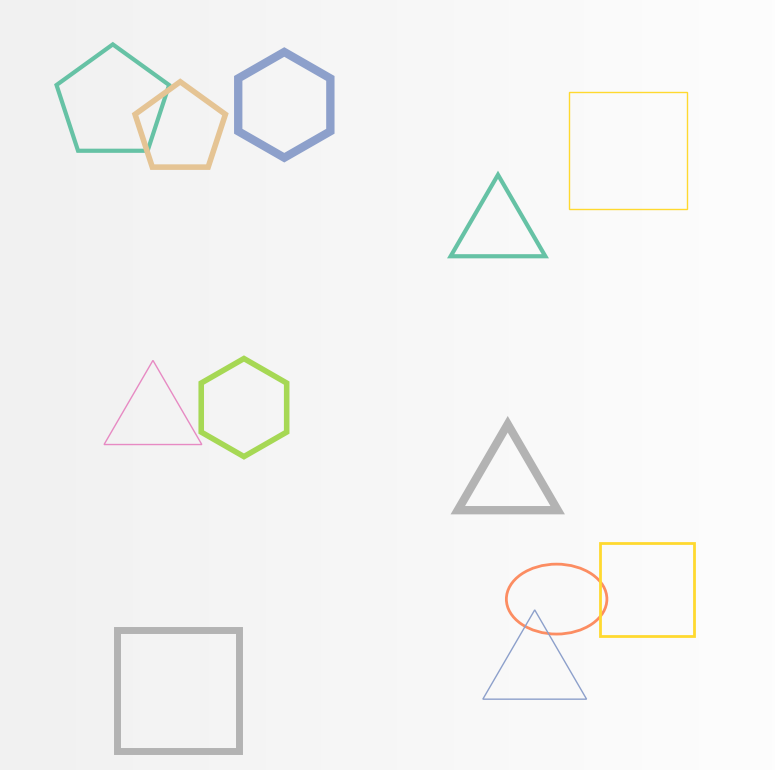[{"shape": "pentagon", "thickness": 1.5, "radius": 0.38, "center": [0.146, 0.866]}, {"shape": "triangle", "thickness": 1.5, "radius": 0.35, "center": [0.643, 0.702]}, {"shape": "oval", "thickness": 1, "radius": 0.32, "center": [0.718, 0.222]}, {"shape": "hexagon", "thickness": 3, "radius": 0.34, "center": [0.367, 0.864]}, {"shape": "triangle", "thickness": 0.5, "radius": 0.39, "center": [0.69, 0.131]}, {"shape": "triangle", "thickness": 0.5, "radius": 0.36, "center": [0.197, 0.459]}, {"shape": "hexagon", "thickness": 2, "radius": 0.32, "center": [0.315, 0.471]}, {"shape": "square", "thickness": 1, "radius": 0.3, "center": [0.835, 0.234]}, {"shape": "square", "thickness": 0.5, "radius": 0.38, "center": [0.811, 0.804]}, {"shape": "pentagon", "thickness": 2, "radius": 0.31, "center": [0.233, 0.833]}, {"shape": "triangle", "thickness": 3, "radius": 0.37, "center": [0.655, 0.375]}, {"shape": "square", "thickness": 2.5, "radius": 0.39, "center": [0.23, 0.103]}]